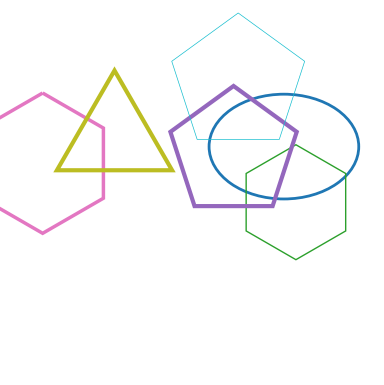[{"shape": "oval", "thickness": 2, "radius": 0.97, "center": [0.737, 0.619]}, {"shape": "hexagon", "thickness": 1, "radius": 0.75, "center": [0.769, 0.475]}, {"shape": "pentagon", "thickness": 3, "radius": 0.86, "center": [0.607, 0.604]}, {"shape": "hexagon", "thickness": 2.5, "radius": 0.91, "center": [0.111, 0.576]}, {"shape": "triangle", "thickness": 3, "radius": 0.86, "center": [0.297, 0.644]}, {"shape": "pentagon", "thickness": 0.5, "radius": 0.91, "center": [0.619, 0.785]}]